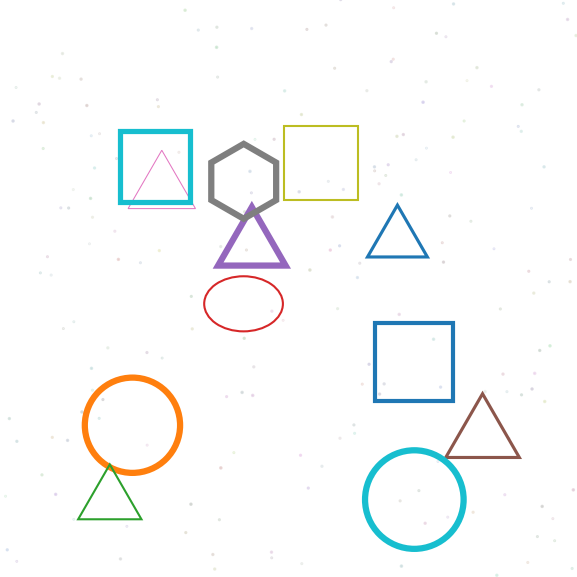[{"shape": "square", "thickness": 2, "radius": 0.34, "center": [0.717, 0.372]}, {"shape": "triangle", "thickness": 1.5, "radius": 0.3, "center": [0.688, 0.584]}, {"shape": "circle", "thickness": 3, "radius": 0.41, "center": [0.229, 0.263]}, {"shape": "triangle", "thickness": 1, "radius": 0.32, "center": [0.19, 0.132]}, {"shape": "oval", "thickness": 1, "radius": 0.34, "center": [0.422, 0.473]}, {"shape": "triangle", "thickness": 3, "radius": 0.34, "center": [0.436, 0.573]}, {"shape": "triangle", "thickness": 1.5, "radius": 0.37, "center": [0.836, 0.244]}, {"shape": "triangle", "thickness": 0.5, "radius": 0.34, "center": [0.28, 0.672]}, {"shape": "hexagon", "thickness": 3, "radius": 0.32, "center": [0.422, 0.685]}, {"shape": "square", "thickness": 1, "radius": 0.32, "center": [0.556, 0.717]}, {"shape": "circle", "thickness": 3, "radius": 0.43, "center": [0.717, 0.134]}, {"shape": "square", "thickness": 2.5, "radius": 0.3, "center": [0.268, 0.711]}]